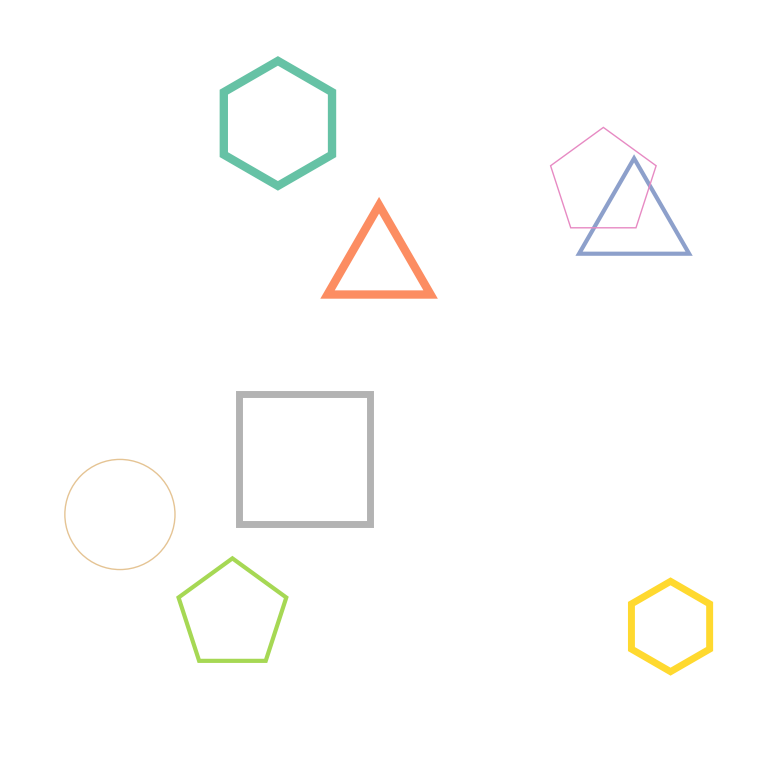[{"shape": "hexagon", "thickness": 3, "radius": 0.41, "center": [0.361, 0.84]}, {"shape": "triangle", "thickness": 3, "radius": 0.39, "center": [0.492, 0.656]}, {"shape": "triangle", "thickness": 1.5, "radius": 0.41, "center": [0.823, 0.712]}, {"shape": "pentagon", "thickness": 0.5, "radius": 0.36, "center": [0.784, 0.762]}, {"shape": "pentagon", "thickness": 1.5, "radius": 0.37, "center": [0.302, 0.201]}, {"shape": "hexagon", "thickness": 2.5, "radius": 0.29, "center": [0.871, 0.186]}, {"shape": "circle", "thickness": 0.5, "radius": 0.36, "center": [0.156, 0.332]}, {"shape": "square", "thickness": 2.5, "radius": 0.42, "center": [0.396, 0.404]}]